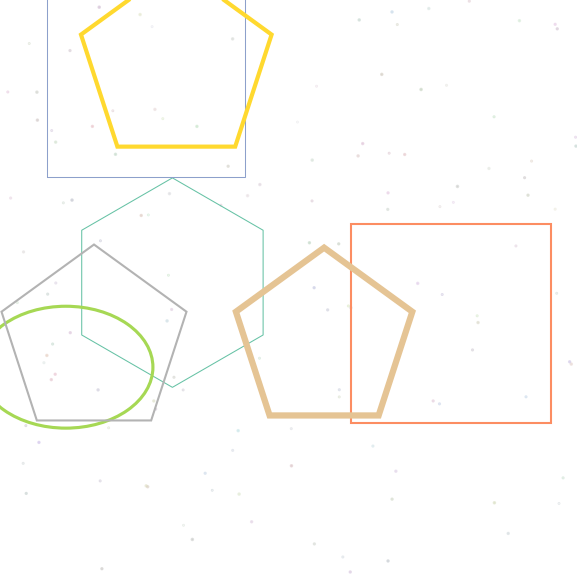[{"shape": "hexagon", "thickness": 0.5, "radius": 0.91, "center": [0.299, 0.51]}, {"shape": "square", "thickness": 1, "radius": 0.86, "center": [0.781, 0.439]}, {"shape": "square", "thickness": 0.5, "radius": 0.86, "center": [0.252, 0.864]}, {"shape": "oval", "thickness": 1.5, "radius": 0.75, "center": [0.114, 0.363]}, {"shape": "pentagon", "thickness": 2, "radius": 0.87, "center": [0.305, 0.886]}, {"shape": "pentagon", "thickness": 3, "radius": 0.8, "center": [0.561, 0.41]}, {"shape": "pentagon", "thickness": 1, "radius": 0.84, "center": [0.163, 0.407]}]